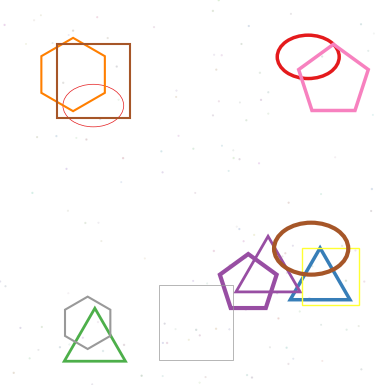[{"shape": "oval", "thickness": 0.5, "radius": 0.39, "center": [0.242, 0.726]}, {"shape": "oval", "thickness": 2.5, "radius": 0.4, "center": [0.801, 0.852]}, {"shape": "triangle", "thickness": 2.5, "radius": 0.45, "center": [0.831, 0.266]}, {"shape": "triangle", "thickness": 2, "radius": 0.46, "center": [0.246, 0.108]}, {"shape": "triangle", "thickness": 2, "radius": 0.48, "center": [0.696, 0.29]}, {"shape": "pentagon", "thickness": 3, "radius": 0.39, "center": [0.645, 0.263]}, {"shape": "hexagon", "thickness": 1.5, "radius": 0.48, "center": [0.19, 0.806]}, {"shape": "square", "thickness": 1, "radius": 0.37, "center": [0.859, 0.282]}, {"shape": "oval", "thickness": 3, "radius": 0.48, "center": [0.808, 0.354]}, {"shape": "square", "thickness": 1.5, "radius": 0.48, "center": [0.243, 0.79]}, {"shape": "pentagon", "thickness": 2.5, "radius": 0.48, "center": [0.866, 0.79]}, {"shape": "square", "thickness": 0.5, "radius": 0.48, "center": [0.509, 0.163]}, {"shape": "hexagon", "thickness": 1.5, "radius": 0.34, "center": [0.228, 0.161]}]